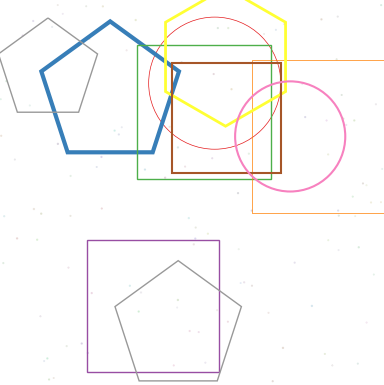[{"shape": "circle", "thickness": 0.5, "radius": 0.86, "center": [0.558, 0.784]}, {"shape": "pentagon", "thickness": 3, "radius": 0.94, "center": [0.286, 0.756]}, {"shape": "square", "thickness": 1, "radius": 0.87, "center": [0.53, 0.709]}, {"shape": "square", "thickness": 1, "radius": 0.86, "center": [0.398, 0.206]}, {"shape": "square", "thickness": 0.5, "radius": 0.99, "center": [0.851, 0.646]}, {"shape": "hexagon", "thickness": 2, "radius": 0.9, "center": [0.586, 0.852]}, {"shape": "square", "thickness": 1.5, "radius": 0.71, "center": [0.588, 0.693]}, {"shape": "circle", "thickness": 1.5, "radius": 0.72, "center": [0.754, 0.646]}, {"shape": "pentagon", "thickness": 1, "radius": 0.68, "center": [0.125, 0.818]}, {"shape": "pentagon", "thickness": 1, "radius": 0.86, "center": [0.463, 0.15]}]